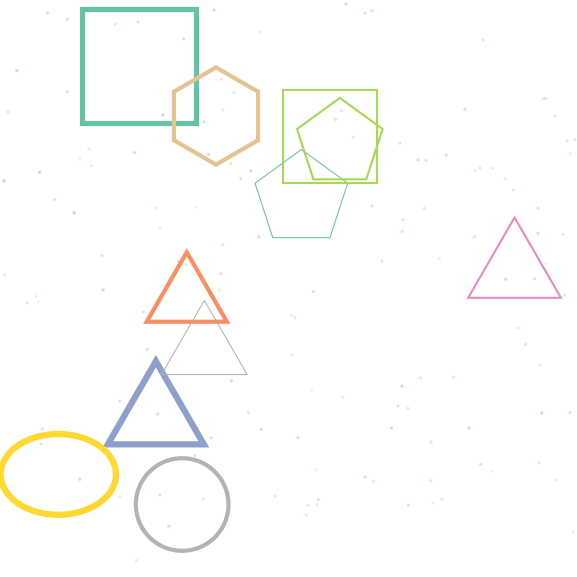[{"shape": "pentagon", "thickness": 0.5, "radius": 0.42, "center": [0.522, 0.656]}, {"shape": "square", "thickness": 2.5, "radius": 0.49, "center": [0.241, 0.884]}, {"shape": "triangle", "thickness": 2, "radius": 0.4, "center": [0.323, 0.482]}, {"shape": "triangle", "thickness": 3, "radius": 0.48, "center": [0.27, 0.278]}, {"shape": "triangle", "thickness": 1, "radius": 0.46, "center": [0.891, 0.53]}, {"shape": "square", "thickness": 1, "radius": 0.4, "center": [0.571, 0.762]}, {"shape": "pentagon", "thickness": 1, "radius": 0.39, "center": [0.589, 0.752]}, {"shape": "oval", "thickness": 3, "radius": 0.5, "center": [0.101, 0.178]}, {"shape": "hexagon", "thickness": 2, "radius": 0.42, "center": [0.374, 0.798]}, {"shape": "triangle", "thickness": 0.5, "radius": 0.43, "center": [0.354, 0.393]}, {"shape": "circle", "thickness": 2, "radius": 0.4, "center": [0.315, 0.126]}]